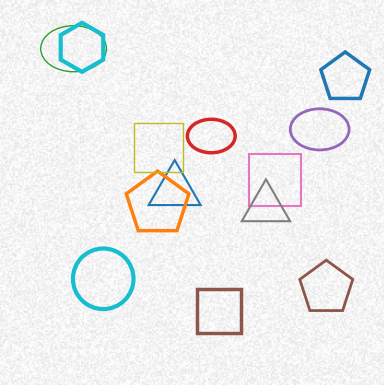[{"shape": "pentagon", "thickness": 2.5, "radius": 0.33, "center": [0.897, 0.798]}, {"shape": "triangle", "thickness": 1.5, "radius": 0.39, "center": [0.454, 0.506]}, {"shape": "pentagon", "thickness": 2.5, "radius": 0.43, "center": [0.409, 0.47]}, {"shape": "oval", "thickness": 1, "radius": 0.43, "center": [0.191, 0.873]}, {"shape": "oval", "thickness": 2.5, "radius": 0.31, "center": [0.549, 0.647]}, {"shape": "oval", "thickness": 2, "radius": 0.38, "center": [0.83, 0.664]}, {"shape": "pentagon", "thickness": 2, "radius": 0.36, "center": [0.847, 0.252]}, {"shape": "square", "thickness": 2.5, "radius": 0.29, "center": [0.568, 0.193]}, {"shape": "square", "thickness": 1.5, "radius": 0.34, "center": [0.714, 0.533]}, {"shape": "triangle", "thickness": 1.5, "radius": 0.36, "center": [0.691, 0.462]}, {"shape": "square", "thickness": 1, "radius": 0.31, "center": [0.412, 0.617]}, {"shape": "circle", "thickness": 3, "radius": 0.39, "center": [0.268, 0.276]}, {"shape": "hexagon", "thickness": 3, "radius": 0.32, "center": [0.213, 0.877]}]